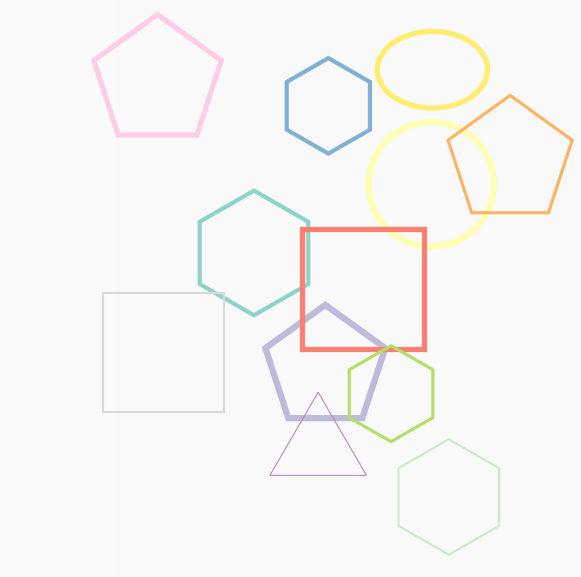[{"shape": "hexagon", "thickness": 2, "radius": 0.54, "center": [0.437, 0.561]}, {"shape": "circle", "thickness": 3, "radius": 0.54, "center": [0.742, 0.68]}, {"shape": "pentagon", "thickness": 3, "radius": 0.54, "center": [0.56, 0.363]}, {"shape": "square", "thickness": 2.5, "radius": 0.52, "center": [0.625, 0.498]}, {"shape": "hexagon", "thickness": 2, "radius": 0.41, "center": [0.565, 0.816]}, {"shape": "pentagon", "thickness": 1.5, "radius": 0.56, "center": [0.878, 0.722]}, {"shape": "hexagon", "thickness": 1.5, "radius": 0.42, "center": [0.673, 0.317]}, {"shape": "pentagon", "thickness": 2.5, "radius": 0.58, "center": [0.271, 0.859]}, {"shape": "square", "thickness": 1, "radius": 0.52, "center": [0.281, 0.389]}, {"shape": "triangle", "thickness": 0.5, "radius": 0.48, "center": [0.547, 0.224]}, {"shape": "hexagon", "thickness": 1, "radius": 0.5, "center": [0.772, 0.139]}, {"shape": "oval", "thickness": 2.5, "radius": 0.47, "center": [0.744, 0.878]}]